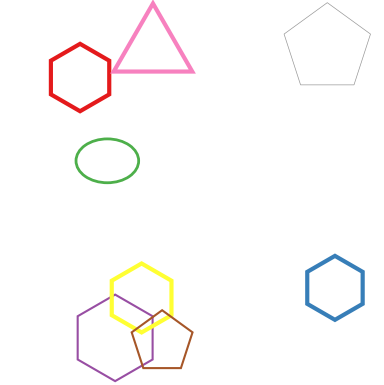[{"shape": "hexagon", "thickness": 3, "radius": 0.44, "center": [0.208, 0.799]}, {"shape": "hexagon", "thickness": 3, "radius": 0.42, "center": [0.87, 0.252]}, {"shape": "oval", "thickness": 2, "radius": 0.41, "center": [0.279, 0.582]}, {"shape": "hexagon", "thickness": 1.5, "radius": 0.56, "center": [0.299, 0.122]}, {"shape": "hexagon", "thickness": 3, "radius": 0.45, "center": [0.368, 0.226]}, {"shape": "pentagon", "thickness": 1.5, "radius": 0.42, "center": [0.421, 0.111]}, {"shape": "triangle", "thickness": 3, "radius": 0.59, "center": [0.397, 0.873]}, {"shape": "pentagon", "thickness": 0.5, "radius": 0.59, "center": [0.85, 0.875]}]